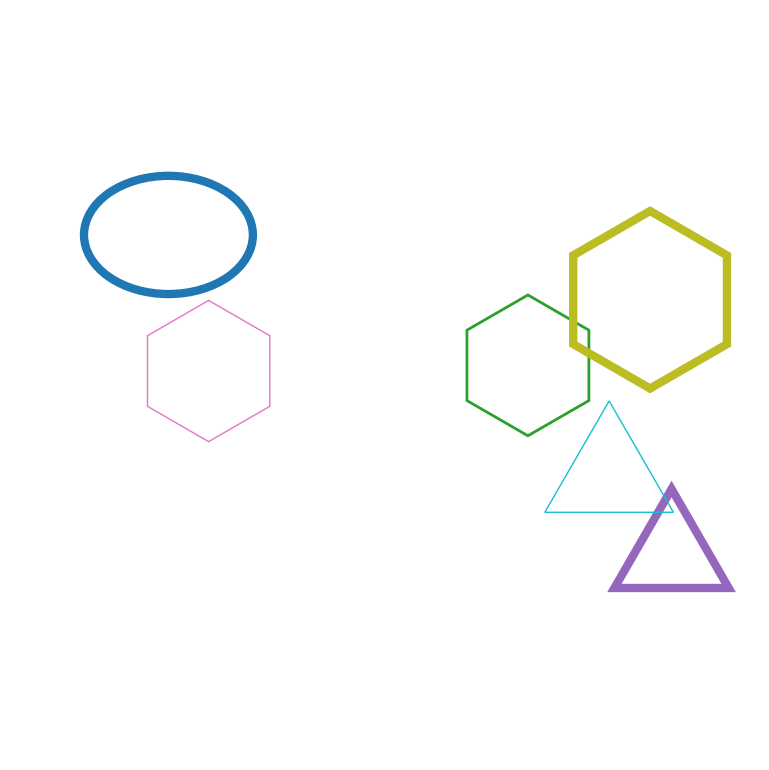[{"shape": "oval", "thickness": 3, "radius": 0.55, "center": [0.219, 0.695]}, {"shape": "hexagon", "thickness": 1, "radius": 0.46, "center": [0.686, 0.525]}, {"shape": "triangle", "thickness": 3, "radius": 0.43, "center": [0.872, 0.279]}, {"shape": "hexagon", "thickness": 0.5, "radius": 0.46, "center": [0.271, 0.518]}, {"shape": "hexagon", "thickness": 3, "radius": 0.58, "center": [0.844, 0.611]}, {"shape": "triangle", "thickness": 0.5, "radius": 0.48, "center": [0.791, 0.383]}]